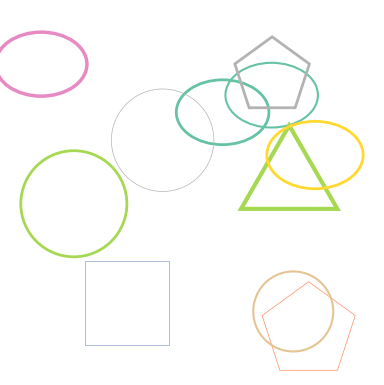[{"shape": "oval", "thickness": 2, "radius": 0.6, "center": [0.578, 0.708]}, {"shape": "oval", "thickness": 1.5, "radius": 0.6, "center": [0.706, 0.753]}, {"shape": "pentagon", "thickness": 0.5, "radius": 0.64, "center": [0.802, 0.141]}, {"shape": "square", "thickness": 0.5, "radius": 0.54, "center": [0.33, 0.213]}, {"shape": "oval", "thickness": 2.5, "radius": 0.59, "center": [0.107, 0.833]}, {"shape": "triangle", "thickness": 3, "radius": 0.72, "center": [0.751, 0.53]}, {"shape": "circle", "thickness": 2, "radius": 0.69, "center": [0.192, 0.471]}, {"shape": "oval", "thickness": 2, "radius": 0.63, "center": [0.818, 0.597]}, {"shape": "circle", "thickness": 1.5, "radius": 0.52, "center": [0.762, 0.191]}, {"shape": "pentagon", "thickness": 2, "radius": 0.51, "center": [0.707, 0.803]}, {"shape": "circle", "thickness": 0.5, "radius": 0.67, "center": [0.422, 0.636]}]